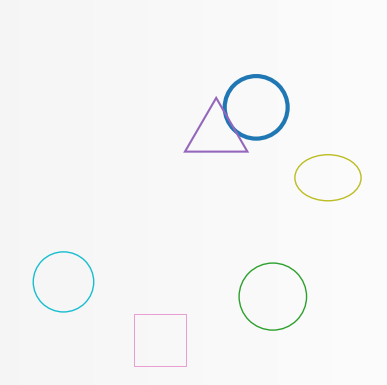[{"shape": "circle", "thickness": 3, "radius": 0.41, "center": [0.661, 0.721]}, {"shape": "circle", "thickness": 1, "radius": 0.44, "center": [0.704, 0.23]}, {"shape": "triangle", "thickness": 1.5, "radius": 0.47, "center": [0.558, 0.653]}, {"shape": "square", "thickness": 0.5, "radius": 0.33, "center": [0.412, 0.116]}, {"shape": "oval", "thickness": 1, "radius": 0.43, "center": [0.846, 0.538]}, {"shape": "circle", "thickness": 1, "radius": 0.39, "center": [0.164, 0.268]}]